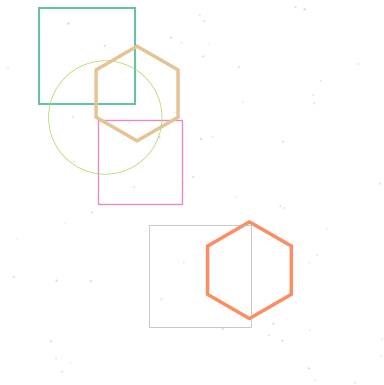[{"shape": "square", "thickness": 1.5, "radius": 0.62, "center": [0.226, 0.854]}, {"shape": "hexagon", "thickness": 2.5, "radius": 0.63, "center": [0.648, 0.298]}, {"shape": "square", "thickness": 1, "radius": 0.55, "center": [0.364, 0.58]}, {"shape": "circle", "thickness": 0.5, "radius": 0.74, "center": [0.273, 0.695]}, {"shape": "hexagon", "thickness": 2.5, "radius": 0.61, "center": [0.356, 0.757]}, {"shape": "square", "thickness": 0.5, "radius": 0.66, "center": [0.519, 0.282]}]